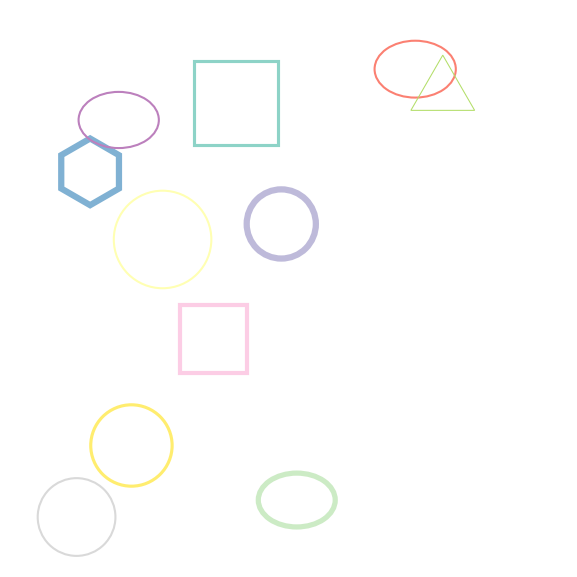[{"shape": "square", "thickness": 1.5, "radius": 0.36, "center": [0.409, 0.821]}, {"shape": "circle", "thickness": 1, "radius": 0.42, "center": [0.282, 0.584]}, {"shape": "circle", "thickness": 3, "radius": 0.3, "center": [0.487, 0.611]}, {"shape": "oval", "thickness": 1, "radius": 0.35, "center": [0.719, 0.879]}, {"shape": "hexagon", "thickness": 3, "radius": 0.29, "center": [0.156, 0.702]}, {"shape": "triangle", "thickness": 0.5, "radius": 0.32, "center": [0.767, 0.84]}, {"shape": "square", "thickness": 2, "radius": 0.29, "center": [0.37, 0.412]}, {"shape": "circle", "thickness": 1, "radius": 0.34, "center": [0.133, 0.104]}, {"shape": "oval", "thickness": 1, "radius": 0.35, "center": [0.206, 0.791]}, {"shape": "oval", "thickness": 2.5, "radius": 0.33, "center": [0.514, 0.133]}, {"shape": "circle", "thickness": 1.5, "radius": 0.35, "center": [0.228, 0.228]}]